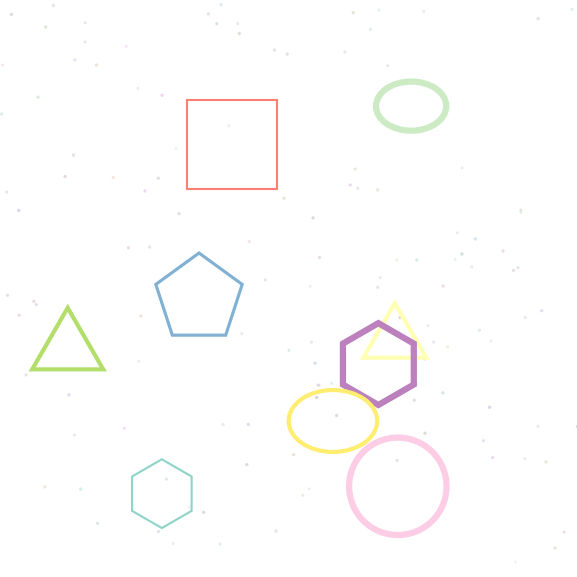[{"shape": "hexagon", "thickness": 1, "radius": 0.3, "center": [0.28, 0.144]}, {"shape": "triangle", "thickness": 2, "radius": 0.31, "center": [0.684, 0.411]}, {"shape": "square", "thickness": 1, "radius": 0.39, "center": [0.402, 0.748]}, {"shape": "pentagon", "thickness": 1.5, "radius": 0.39, "center": [0.345, 0.482]}, {"shape": "triangle", "thickness": 2, "radius": 0.36, "center": [0.117, 0.395]}, {"shape": "circle", "thickness": 3, "radius": 0.42, "center": [0.689, 0.157]}, {"shape": "hexagon", "thickness": 3, "radius": 0.35, "center": [0.655, 0.369]}, {"shape": "oval", "thickness": 3, "radius": 0.3, "center": [0.712, 0.815]}, {"shape": "oval", "thickness": 2, "radius": 0.38, "center": [0.576, 0.27]}]